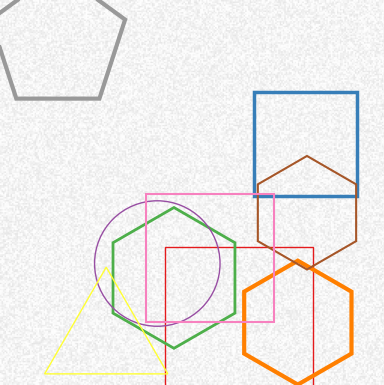[{"shape": "square", "thickness": 1, "radius": 0.96, "center": [0.621, 0.168]}, {"shape": "square", "thickness": 2.5, "radius": 0.67, "center": [0.794, 0.626]}, {"shape": "hexagon", "thickness": 2, "radius": 0.91, "center": [0.452, 0.278]}, {"shape": "circle", "thickness": 1, "radius": 0.81, "center": [0.409, 0.316]}, {"shape": "hexagon", "thickness": 3, "radius": 0.8, "center": [0.774, 0.162]}, {"shape": "triangle", "thickness": 1, "radius": 0.92, "center": [0.276, 0.121]}, {"shape": "hexagon", "thickness": 1.5, "radius": 0.74, "center": [0.797, 0.447]}, {"shape": "square", "thickness": 1.5, "radius": 0.83, "center": [0.545, 0.33]}, {"shape": "pentagon", "thickness": 3, "radius": 0.92, "center": [0.15, 0.892]}]